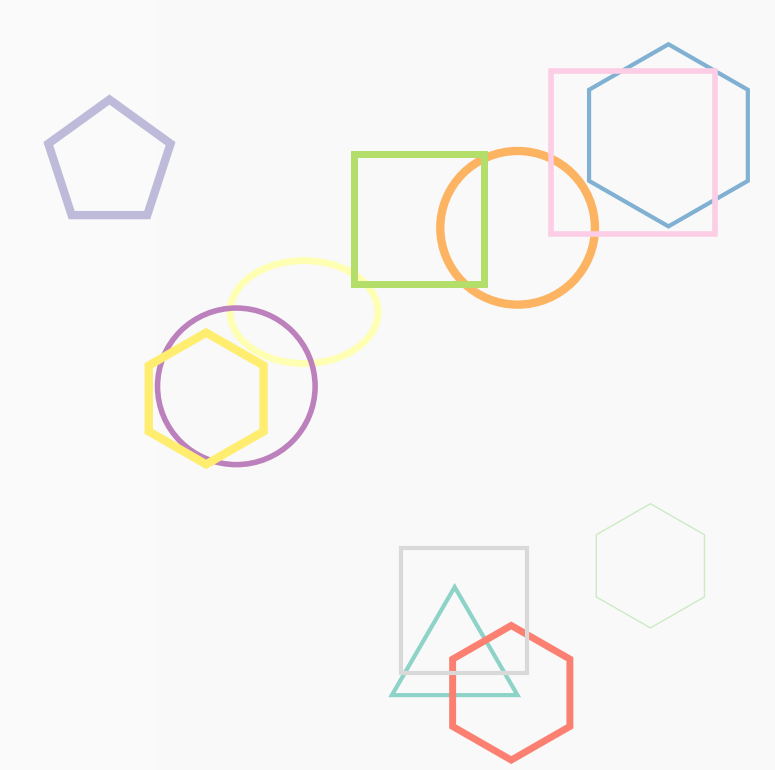[{"shape": "triangle", "thickness": 1.5, "radius": 0.47, "center": [0.587, 0.144]}, {"shape": "oval", "thickness": 2.5, "radius": 0.48, "center": [0.392, 0.595]}, {"shape": "pentagon", "thickness": 3, "radius": 0.41, "center": [0.141, 0.788]}, {"shape": "hexagon", "thickness": 2.5, "radius": 0.44, "center": [0.66, 0.1]}, {"shape": "hexagon", "thickness": 1.5, "radius": 0.59, "center": [0.863, 0.824]}, {"shape": "circle", "thickness": 3, "radius": 0.5, "center": [0.668, 0.704]}, {"shape": "square", "thickness": 2.5, "radius": 0.42, "center": [0.541, 0.716]}, {"shape": "square", "thickness": 2, "radius": 0.53, "center": [0.817, 0.802]}, {"shape": "square", "thickness": 1.5, "radius": 0.41, "center": [0.598, 0.207]}, {"shape": "circle", "thickness": 2, "radius": 0.51, "center": [0.305, 0.498]}, {"shape": "hexagon", "thickness": 0.5, "radius": 0.4, "center": [0.839, 0.265]}, {"shape": "hexagon", "thickness": 3, "radius": 0.43, "center": [0.266, 0.482]}]